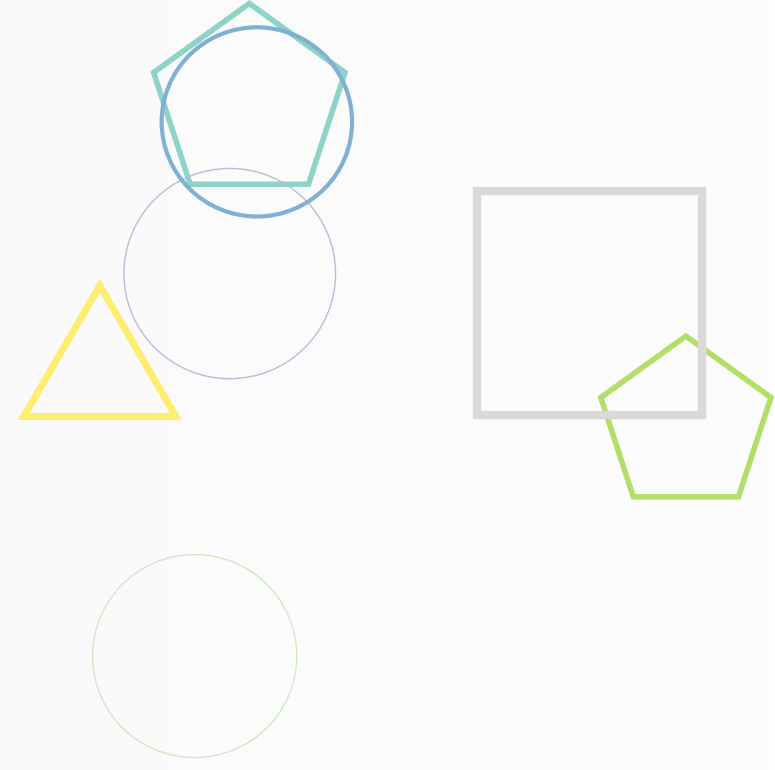[{"shape": "pentagon", "thickness": 2, "radius": 0.65, "center": [0.322, 0.866]}, {"shape": "circle", "thickness": 0.5, "radius": 0.68, "center": [0.296, 0.645]}, {"shape": "circle", "thickness": 1.5, "radius": 0.61, "center": [0.331, 0.842]}, {"shape": "pentagon", "thickness": 2, "radius": 0.58, "center": [0.885, 0.448]}, {"shape": "square", "thickness": 3, "radius": 0.72, "center": [0.76, 0.607]}, {"shape": "circle", "thickness": 0.5, "radius": 0.66, "center": [0.251, 0.148]}, {"shape": "triangle", "thickness": 2.5, "radius": 0.57, "center": [0.129, 0.516]}]